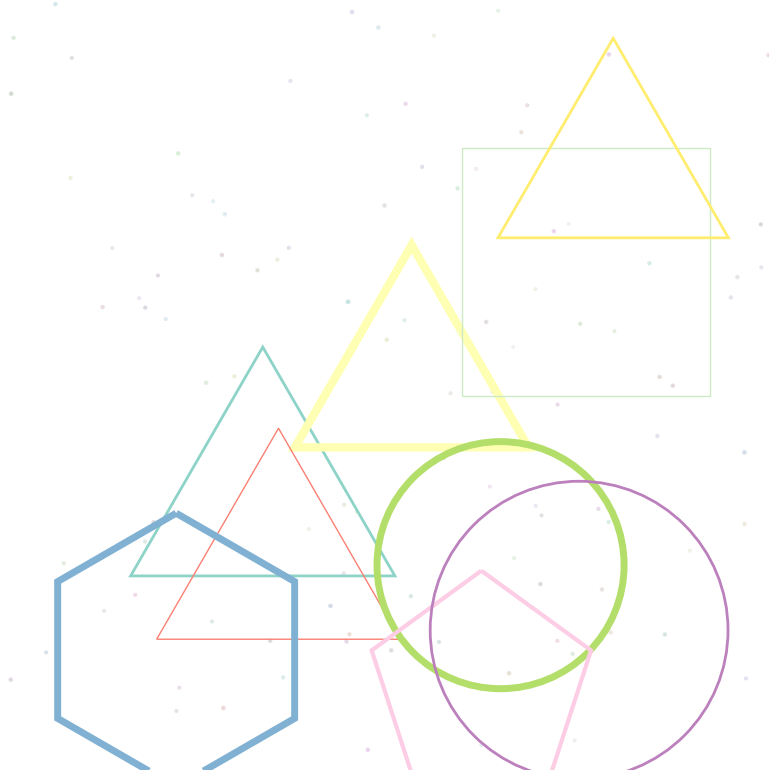[{"shape": "triangle", "thickness": 1, "radius": 0.99, "center": [0.341, 0.351]}, {"shape": "triangle", "thickness": 3, "radius": 0.88, "center": [0.535, 0.507]}, {"shape": "triangle", "thickness": 0.5, "radius": 0.91, "center": [0.362, 0.261]}, {"shape": "hexagon", "thickness": 2.5, "radius": 0.89, "center": [0.229, 0.156]}, {"shape": "circle", "thickness": 2.5, "radius": 0.8, "center": [0.65, 0.266]}, {"shape": "pentagon", "thickness": 1.5, "radius": 0.75, "center": [0.625, 0.109]}, {"shape": "circle", "thickness": 1, "radius": 0.97, "center": [0.752, 0.182]}, {"shape": "square", "thickness": 0.5, "radius": 0.81, "center": [0.761, 0.647]}, {"shape": "triangle", "thickness": 1, "radius": 0.86, "center": [0.796, 0.778]}]